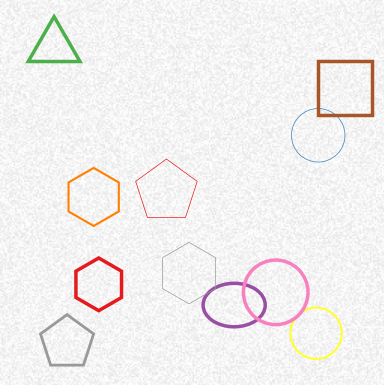[{"shape": "hexagon", "thickness": 2.5, "radius": 0.34, "center": [0.256, 0.261]}, {"shape": "pentagon", "thickness": 0.5, "radius": 0.42, "center": [0.432, 0.503]}, {"shape": "circle", "thickness": 0.5, "radius": 0.35, "center": [0.827, 0.649]}, {"shape": "triangle", "thickness": 2.5, "radius": 0.39, "center": [0.141, 0.879]}, {"shape": "oval", "thickness": 2.5, "radius": 0.4, "center": [0.608, 0.208]}, {"shape": "hexagon", "thickness": 1.5, "radius": 0.38, "center": [0.243, 0.488]}, {"shape": "circle", "thickness": 1.5, "radius": 0.33, "center": [0.821, 0.134]}, {"shape": "square", "thickness": 2.5, "radius": 0.35, "center": [0.896, 0.772]}, {"shape": "circle", "thickness": 2.5, "radius": 0.42, "center": [0.716, 0.241]}, {"shape": "hexagon", "thickness": 0.5, "radius": 0.4, "center": [0.491, 0.291]}, {"shape": "pentagon", "thickness": 2, "radius": 0.36, "center": [0.174, 0.11]}]